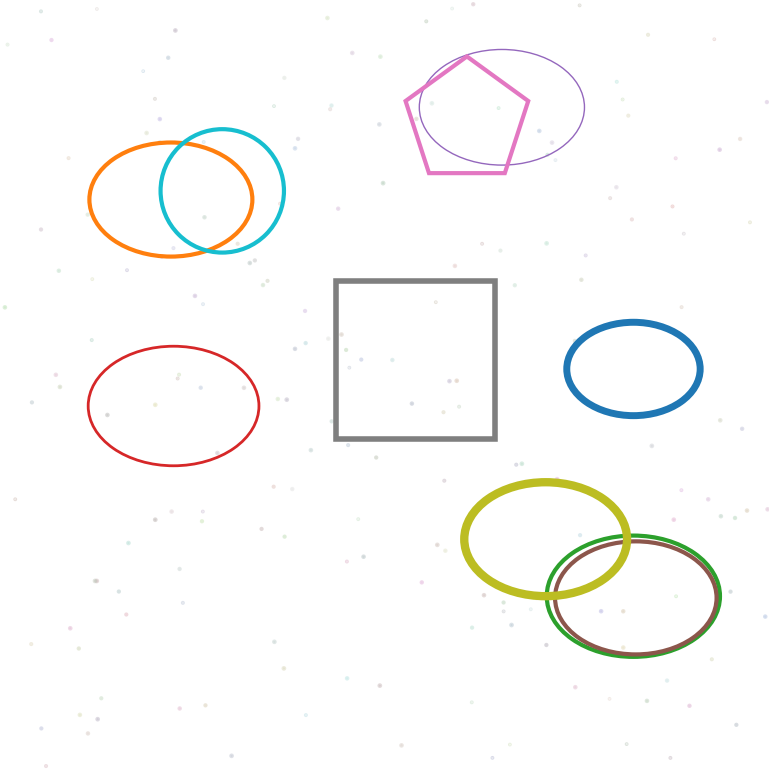[{"shape": "oval", "thickness": 2.5, "radius": 0.43, "center": [0.823, 0.521]}, {"shape": "oval", "thickness": 1.5, "radius": 0.53, "center": [0.222, 0.741]}, {"shape": "oval", "thickness": 1.5, "radius": 0.56, "center": [0.823, 0.226]}, {"shape": "oval", "thickness": 1, "radius": 0.55, "center": [0.225, 0.473]}, {"shape": "oval", "thickness": 0.5, "radius": 0.54, "center": [0.652, 0.861]}, {"shape": "oval", "thickness": 1.5, "radius": 0.52, "center": [0.826, 0.224]}, {"shape": "pentagon", "thickness": 1.5, "radius": 0.42, "center": [0.606, 0.843]}, {"shape": "square", "thickness": 2, "radius": 0.52, "center": [0.54, 0.532]}, {"shape": "oval", "thickness": 3, "radius": 0.53, "center": [0.709, 0.3]}, {"shape": "circle", "thickness": 1.5, "radius": 0.4, "center": [0.289, 0.752]}]